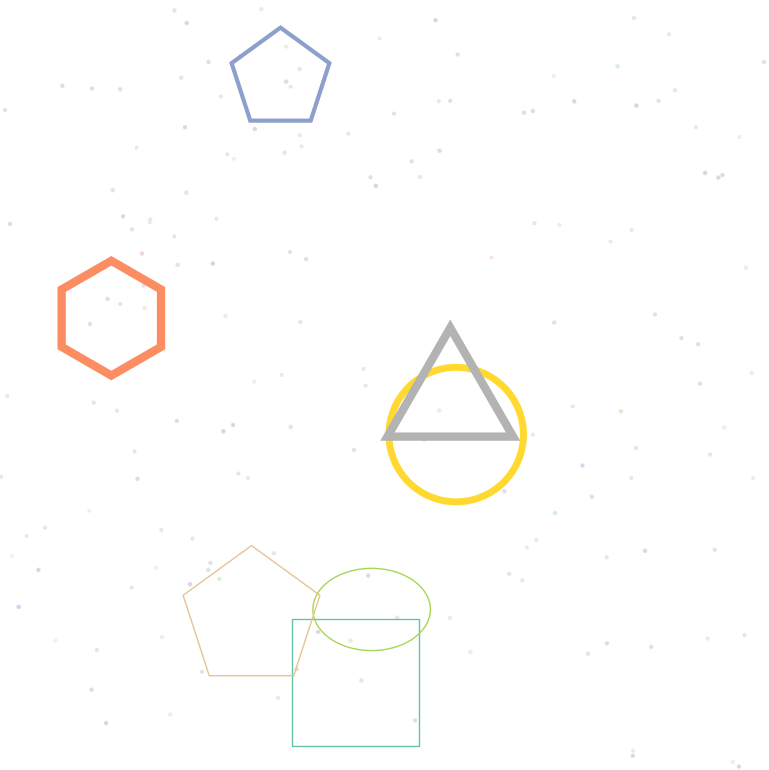[{"shape": "square", "thickness": 0.5, "radius": 0.41, "center": [0.462, 0.114]}, {"shape": "hexagon", "thickness": 3, "radius": 0.37, "center": [0.145, 0.587]}, {"shape": "pentagon", "thickness": 1.5, "radius": 0.33, "center": [0.364, 0.897]}, {"shape": "oval", "thickness": 0.5, "radius": 0.38, "center": [0.483, 0.208]}, {"shape": "circle", "thickness": 2.5, "radius": 0.44, "center": [0.592, 0.436]}, {"shape": "pentagon", "thickness": 0.5, "radius": 0.47, "center": [0.327, 0.198]}, {"shape": "triangle", "thickness": 3, "radius": 0.47, "center": [0.585, 0.48]}]